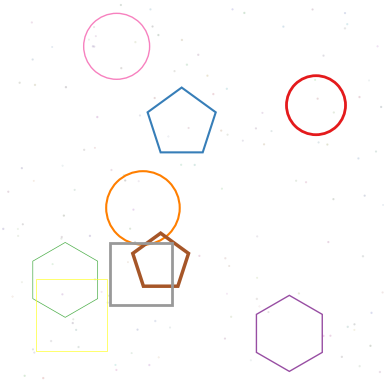[{"shape": "circle", "thickness": 2, "radius": 0.38, "center": [0.821, 0.727]}, {"shape": "pentagon", "thickness": 1.5, "radius": 0.47, "center": [0.472, 0.68]}, {"shape": "hexagon", "thickness": 0.5, "radius": 0.49, "center": [0.169, 0.273]}, {"shape": "hexagon", "thickness": 1, "radius": 0.49, "center": [0.752, 0.134]}, {"shape": "circle", "thickness": 1.5, "radius": 0.48, "center": [0.371, 0.46]}, {"shape": "square", "thickness": 0.5, "radius": 0.47, "center": [0.186, 0.182]}, {"shape": "pentagon", "thickness": 2.5, "radius": 0.38, "center": [0.417, 0.318]}, {"shape": "circle", "thickness": 1, "radius": 0.43, "center": [0.303, 0.88]}, {"shape": "square", "thickness": 2, "radius": 0.4, "center": [0.366, 0.289]}]